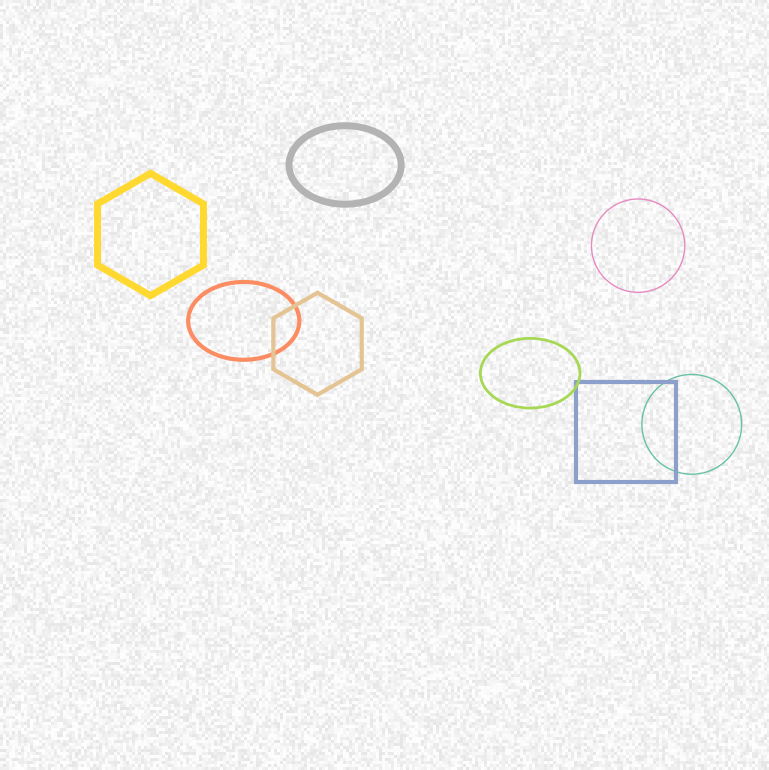[{"shape": "circle", "thickness": 0.5, "radius": 0.32, "center": [0.898, 0.449]}, {"shape": "oval", "thickness": 1.5, "radius": 0.36, "center": [0.317, 0.583]}, {"shape": "square", "thickness": 1.5, "radius": 0.33, "center": [0.813, 0.439]}, {"shape": "circle", "thickness": 0.5, "radius": 0.3, "center": [0.829, 0.681]}, {"shape": "oval", "thickness": 1, "radius": 0.32, "center": [0.689, 0.515]}, {"shape": "hexagon", "thickness": 2.5, "radius": 0.4, "center": [0.195, 0.695]}, {"shape": "hexagon", "thickness": 1.5, "radius": 0.33, "center": [0.412, 0.554]}, {"shape": "oval", "thickness": 2.5, "radius": 0.36, "center": [0.448, 0.786]}]